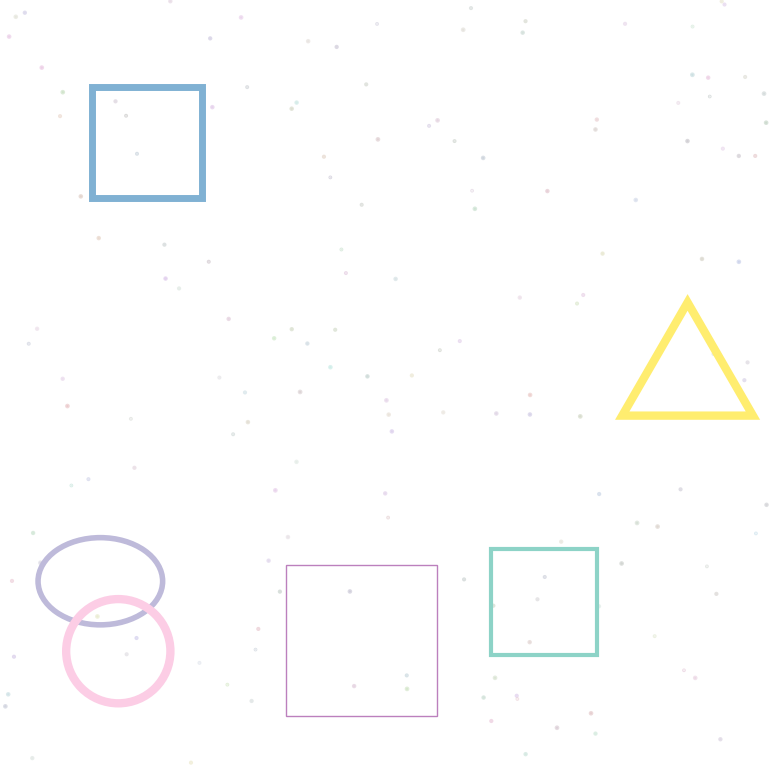[{"shape": "square", "thickness": 1.5, "radius": 0.34, "center": [0.707, 0.218]}, {"shape": "oval", "thickness": 2, "radius": 0.4, "center": [0.13, 0.245]}, {"shape": "square", "thickness": 2.5, "radius": 0.36, "center": [0.191, 0.815]}, {"shape": "circle", "thickness": 3, "radius": 0.34, "center": [0.154, 0.154]}, {"shape": "square", "thickness": 0.5, "radius": 0.49, "center": [0.47, 0.168]}, {"shape": "triangle", "thickness": 3, "radius": 0.49, "center": [0.893, 0.509]}]